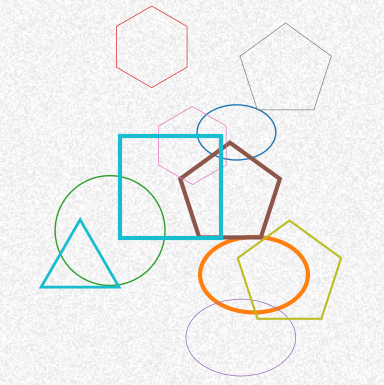[{"shape": "oval", "thickness": 1, "radius": 0.51, "center": [0.614, 0.656]}, {"shape": "oval", "thickness": 3, "radius": 0.7, "center": [0.66, 0.287]}, {"shape": "circle", "thickness": 1, "radius": 0.71, "center": [0.286, 0.401]}, {"shape": "hexagon", "thickness": 0.5, "radius": 0.53, "center": [0.394, 0.878]}, {"shape": "oval", "thickness": 0.5, "radius": 0.71, "center": [0.625, 0.123]}, {"shape": "pentagon", "thickness": 3, "radius": 0.68, "center": [0.597, 0.493]}, {"shape": "hexagon", "thickness": 0.5, "radius": 0.51, "center": [0.5, 0.622]}, {"shape": "pentagon", "thickness": 0.5, "radius": 0.62, "center": [0.742, 0.816]}, {"shape": "pentagon", "thickness": 1.5, "radius": 0.71, "center": [0.752, 0.286]}, {"shape": "triangle", "thickness": 2, "radius": 0.58, "center": [0.208, 0.313]}, {"shape": "square", "thickness": 3, "radius": 0.66, "center": [0.443, 0.514]}]